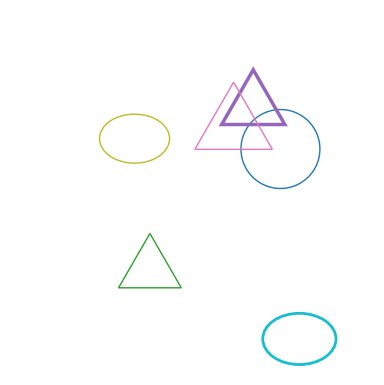[{"shape": "circle", "thickness": 1, "radius": 0.51, "center": [0.728, 0.613]}, {"shape": "triangle", "thickness": 1, "radius": 0.47, "center": [0.389, 0.3]}, {"shape": "triangle", "thickness": 2.5, "radius": 0.47, "center": [0.658, 0.724]}, {"shape": "triangle", "thickness": 1, "radius": 0.58, "center": [0.607, 0.67]}, {"shape": "oval", "thickness": 1, "radius": 0.45, "center": [0.349, 0.64]}, {"shape": "oval", "thickness": 2, "radius": 0.48, "center": [0.778, 0.12]}]